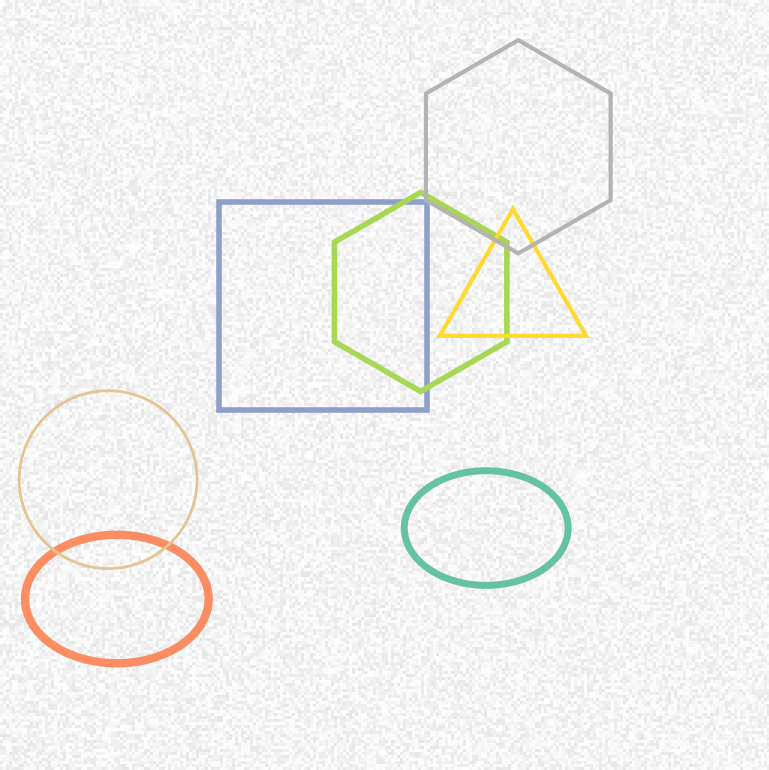[{"shape": "oval", "thickness": 2.5, "radius": 0.53, "center": [0.631, 0.314]}, {"shape": "oval", "thickness": 3, "radius": 0.6, "center": [0.152, 0.222]}, {"shape": "square", "thickness": 2, "radius": 0.67, "center": [0.419, 0.602]}, {"shape": "hexagon", "thickness": 2, "radius": 0.65, "center": [0.546, 0.621]}, {"shape": "triangle", "thickness": 1.5, "radius": 0.55, "center": [0.666, 0.619]}, {"shape": "circle", "thickness": 1, "radius": 0.58, "center": [0.14, 0.377]}, {"shape": "hexagon", "thickness": 1.5, "radius": 0.69, "center": [0.673, 0.809]}]